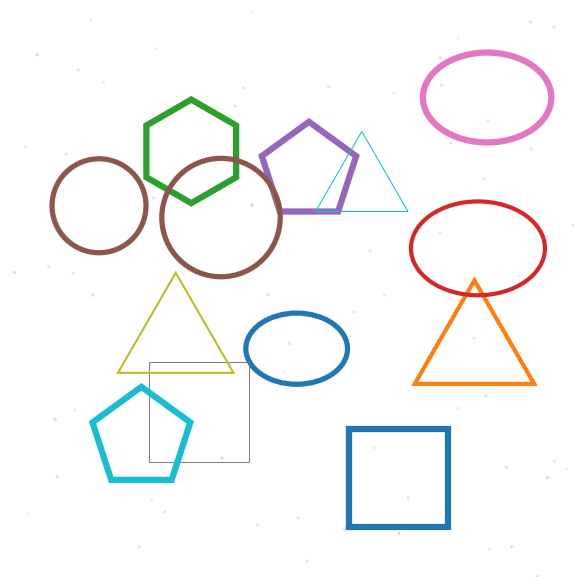[{"shape": "square", "thickness": 3, "radius": 0.43, "center": [0.69, 0.172]}, {"shape": "oval", "thickness": 2.5, "radius": 0.44, "center": [0.514, 0.395]}, {"shape": "triangle", "thickness": 2, "radius": 0.6, "center": [0.822, 0.394]}, {"shape": "hexagon", "thickness": 3, "radius": 0.45, "center": [0.331, 0.737]}, {"shape": "oval", "thickness": 2, "radius": 0.58, "center": [0.828, 0.569]}, {"shape": "pentagon", "thickness": 3, "radius": 0.43, "center": [0.535, 0.702]}, {"shape": "circle", "thickness": 2.5, "radius": 0.41, "center": [0.171, 0.643]}, {"shape": "circle", "thickness": 2.5, "radius": 0.51, "center": [0.383, 0.622]}, {"shape": "oval", "thickness": 3, "radius": 0.56, "center": [0.843, 0.83]}, {"shape": "square", "thickness": 0.5, "radius": 0.43, "center": [0.344, 0.286]}, {"shape": "triangle", "thickness": 1, "radius": 0.58, "center": [0.304, 0.411]}, {"shape": "pentagon", "thickness": 3, "radius": 0.45, "center": [0.245, 0.24]}, {"shape": "triangle", "thickness": 0.5, "radius": 0.46, "center": [0.626, 0.679]}]